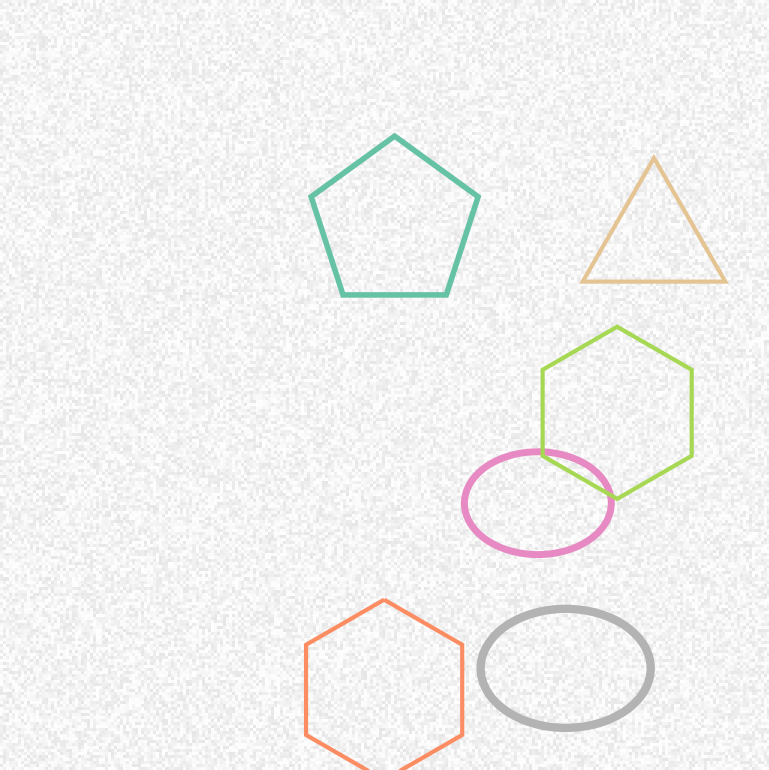[{"shape": "pentagon", "thickness": 2, "radius": 0.57, "center": [0.513, 0.709]}, {"shape": "hexagon", "thickness": 1.5, "radius": 0.59, "center": [0.499, 0.104]}, {"shape": "oval", "thickness": 2.5, "radius": 0.48, "center": [0.699, 0.347]}, {"shape": "hexagon", "thickness": 1.5, "radius": 0.56, "center": [0.801, 0.464]}, {"shape": "triangle", "thickness": 1.5, "radius": 0.53, "center": [0.849, 0.688]}, {"shape": "oval", "thickness": 3, "radius": 0.55, "center": [0.735, 0.132]}]